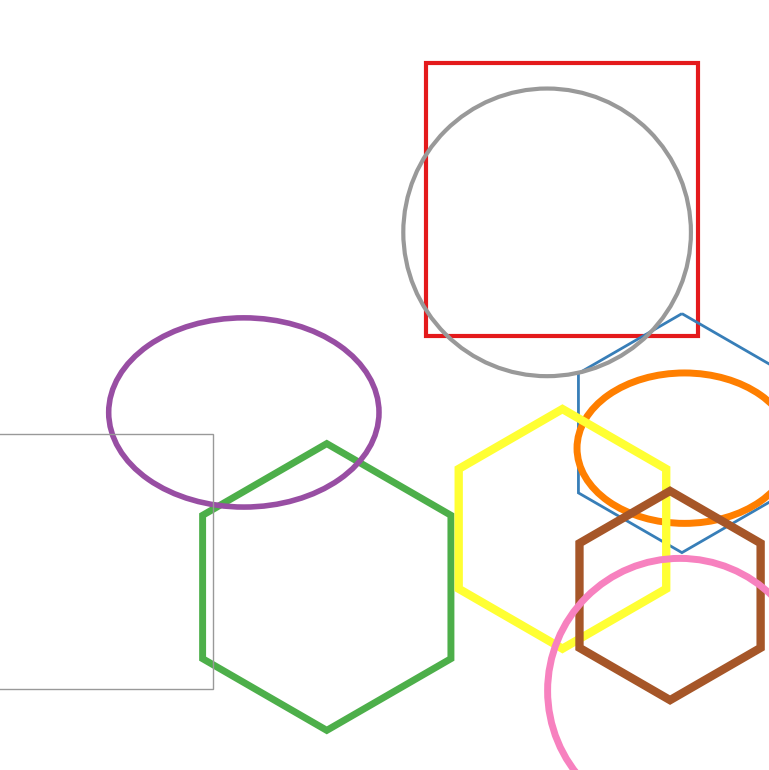[{"shape": "square", "thickness": 1.5, "radius": 0.88, "center": [0.73, 0.741]}, {"shape": "hexagon", "thickness": 1, "radius": 0.78, "center": [0.886, 0.438]}, {"shape": "hexagon", "thickness": 2.5, "radius": 0.93, "center": [0.424, 0.238]}, {"shape": "oval", "thickness": 2, "radius": 0.88, "center": [0.317, 0.464]}, {"shape": "oval", "thickness": 2.5, "radius": 0.7, "center": [0.889, 0.418]}, {"shape": "hexagon", "thickness": 3, "radius": 0.78, "center": [0.73, 0.313]}, {"shape": "hexagon", "thickness": 3, "radius": 0.68, "center": [0.87, 0.227]}, {"shape": "circle", "thickness": 2.5, "radius": 0.86, "center": [0.883, 0.103]}, {"shape": "circle", "thickness": 1.5, "radius": 0.93, "center": [0.711, 0.698]}, {"shape": "square", "thickness": 0.5, "radius": 0.83, "center": [0.111, 0.271]}]